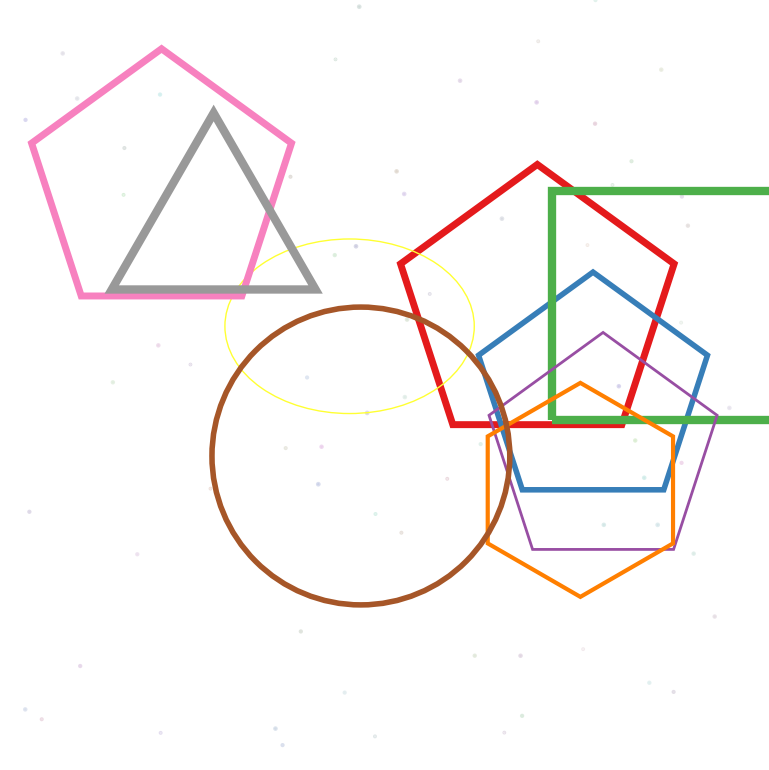[{"shape": "pentagon", "thickness": 2.5, "radius": 0.93, "center": [0.698, 0.6]}, {"shape": "pentagon", "thickness": 2, "radius": 0.78, "center": [0.77, 0.49]}, {"shape": "square", "thickness": 3, "radius": 0.74, "center": [0.866, 0.603]}, {"shape": "pentagon", "thickness": 1, "radius": 0.78, "center": [0.783, 0.412]}, {"shape": "hexagon", "thickness": 1.5, "radius": 0.69, "center": [0.754, 0.364]}, {"shape": "oval", "thickness": 0.5, "radius": 0.81, "center": [0.454, 0.576]}, {"shape": "circle", "thickness": 2, "radius": 0.97, "center": [0.469, 0.408]}, {"shape": "pentagon", "thickness": 2.5, "radius": 0.89, "center": [0.21, 0.759]}, {"shape": "triangle", "thickness": 3, "radius": 0.76, "center": [0.277, 0.7]}]